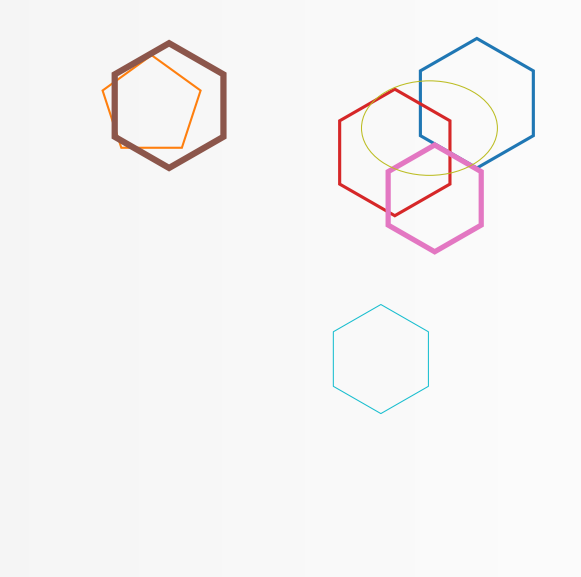[{"shape": "hexagon", "thickness": 1.5, "radius": 0.56, "center": [0.82, 0.82]}, {"shape": "pentagon", "thickness": 1, "radius": 0.44, "center": [0.261, 0.815]}, {"shape": "hexagon", "thickness": 1.5, "radius": 0.55, "center": [0.679, 0.735]}, {"shape": "hexagon", "thickness": 3, "radius": 0.54, "center": [0.291, 0.816]}, {"shape": "hexagon", "thickness": 2.5, "radius": 0.46, "center": [0.748, 0.656]}, {"shape": "oval", "thickness": 0.5, "radius": 0.58, "center": [0.739, 0.777]}, {"shape": "hexagon", "thickness": 0.5, "radius": 0.47, "center": [0.655, 0.377]}]